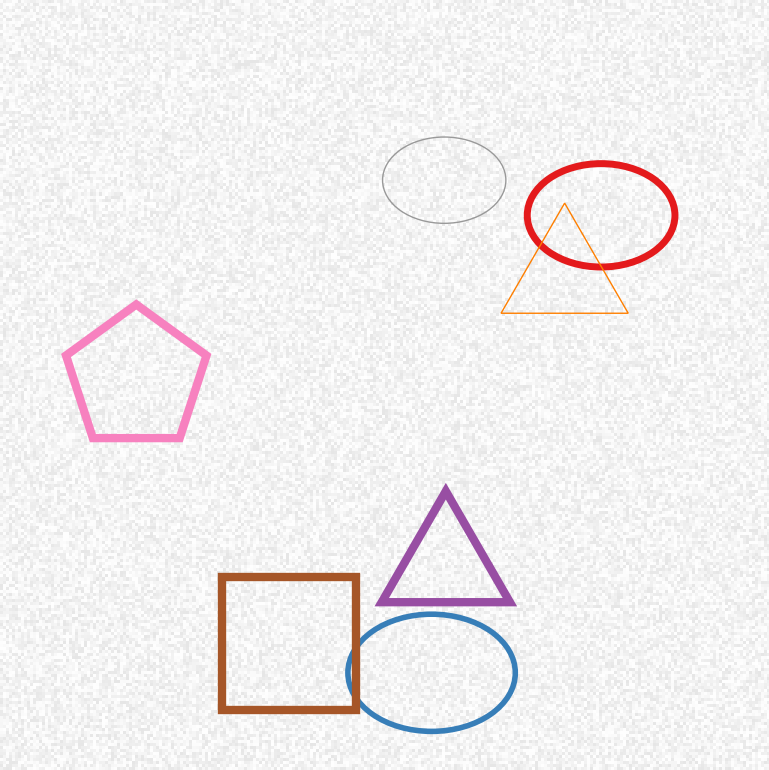[{"shape": "oval", "thickness": 2.5, "radius": 0.48, "center": [0.781, 0.72]}, {"shape": "oval", "thickness": 2, "radius": 0.54, "center": [0.561, 0.126]}, {"shape": "triangle", "thickness": 3, "radius": 0.48, "center": [0.579, 0.266]}, {"shape": "triangle", "thickness": 0.5, "radius": 0.48, "center": [0.733, 0.641]}, {"shape": "square", "thickness": 3, "radius": 0.43, "center": [0.376, 0.164]}, {"shape": "pentagon", "thickness": 3, "radius": 0.48, "center": [0.177, 0.509]}, {"shape": "oval", "thickness": 0.5, "radius": 0.4, "center": [0.577, 0.766]}]